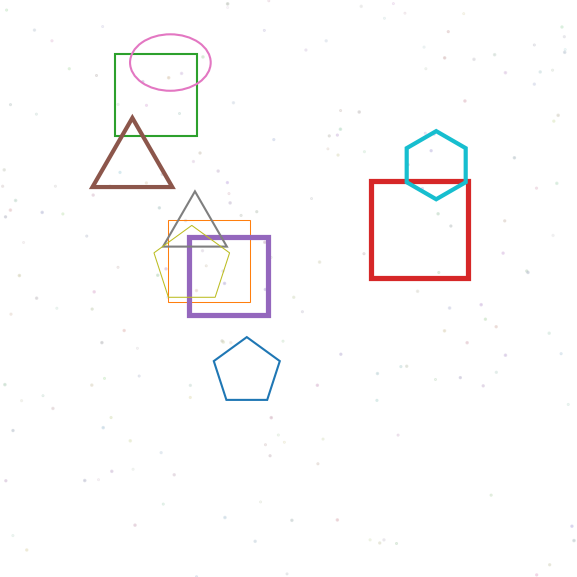[{"shape": "pentagon", "thickness": 1, "radius": 0.3, "center": [0.427, 0.355]}, {"shape": "square", "thickness": 0.5, "radius": 0.36, "center": [0.363, 0.547]}, {"shape": "square", "thickness": 1, "radius": 0.36, "center": [0.27, 0.835]}, {"shape": "square", "thickness": 2.5, "radius": 0.42, "center": [0.727, 0.602]}, {"shape": "square", "thickness": 2.5, "radius": 0.34, "center": [0.396, 0.521]}, {"shape": "triangle", "thickness": 2, "radius": 0.4, "center": [0.229, 0.715]}, {"shape": "oval", "thickness": 1, "radius": 0.35, "center": [0.295, 0.891]}, {"shape": "triangle", "thickness": 1, "radius": 0.32, "center": [0.338, 0.604]}, {"shape": "pentagon", "thickness": 0.5, "radius": 0.34, "center": [0.332, 0.54]}, {"shape": "hexagon", "thickness": 2, "radius": 0.29, "center": [0.755, 0.713]}]